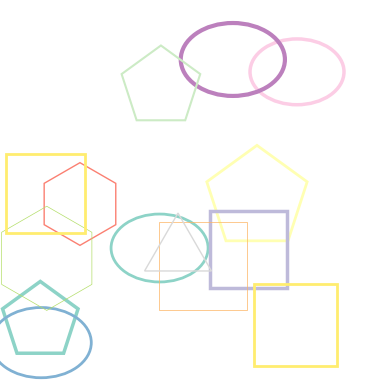[{"shape": "pentagon", "thickness": 2.5, "radius": 0.52, "center": [0.105, 0.166]}, {"shape": "oval", "thickness": 2, "radius": 0.63, "center": [0.414, 0.356]}, {"shape": "pentagon", "thickness": 2, "radius": 0.69, "center": [0.667, 0.485]}, {"shape": "square", "thickness": 2.5, "radius": 0.5, "center": [0.646, 0.351]}, {"shape": "hexagon", "thickness": 1, "radius": 0.54, "center": [0.208, 0.47]}, {"shape": "oval", "thickness": 2, "radius": 0.65, "center": [0.107, 0.11]}, {"shape": "square", "thickness": 0.5, "radius": 0.57, "center": [0.528, 0.31]}, {"shape": "hexagon", "thickness": 0.5, "radius": 0.68, "center": [0.121, 0.329]}, {"shape": "oval", "thickness": 2.5, "radius": 0.61, "center": [0.771, 0.813]}, {"shape": "triangle", "thickness": 1, "radius": 0.5, "center": [0.462, 0.346]}, {"shape": "oval", "thickness": 3, "radius": 0.68, "center": [0.605, 0.846]}, {"shape": "pentagon", "thickness": 1.5, "radius": 0.54, "center": [0.418, 0.774]}, {"shape": "square", "thickness": 2, "radius": 0.53, "center": [0.767, 0.156]}, {"shape": "square", "thickness": 2, "radius": 0.51, "center": [0.118, 0.497]}]